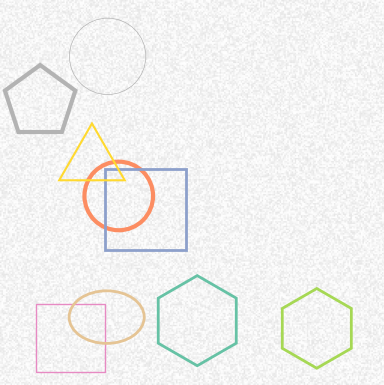[{"shape": "hexagon", "thickness": 2, "radius": 0.58, "center": [0.512, 0.167]}, {"shape": "circle", "thickness": 3, "radius": 0.45, "center": [0.308, 0.491]}, {"shape": "square", "thickness": 2, "radius": 0.53, "center": [0.377, 0.457]}, {"shape": "square", "thickness": 1, "radius": 0.45, "center": [0.184, 0.122]}, {"shape": "hexagon", "thickness": 2, "radius": 0.52, "center": [0.823, 0.147]}, {"shape": "triangle", "thickness": 1.5, "radius": 0.49, "center": [0.239, 0.581]}, {"shape": "oval", "thickness": 2, "radius": 0.49, "center": [0.277, 0.176]}, {"shape": "pentagon", "thickness": 3, "radius": 0.48, "center": [0.104, 0.735]}, {"shape": "circle", "thickness": 0.5, "radius": 0.5, "center": [0.28, 0.854]}]